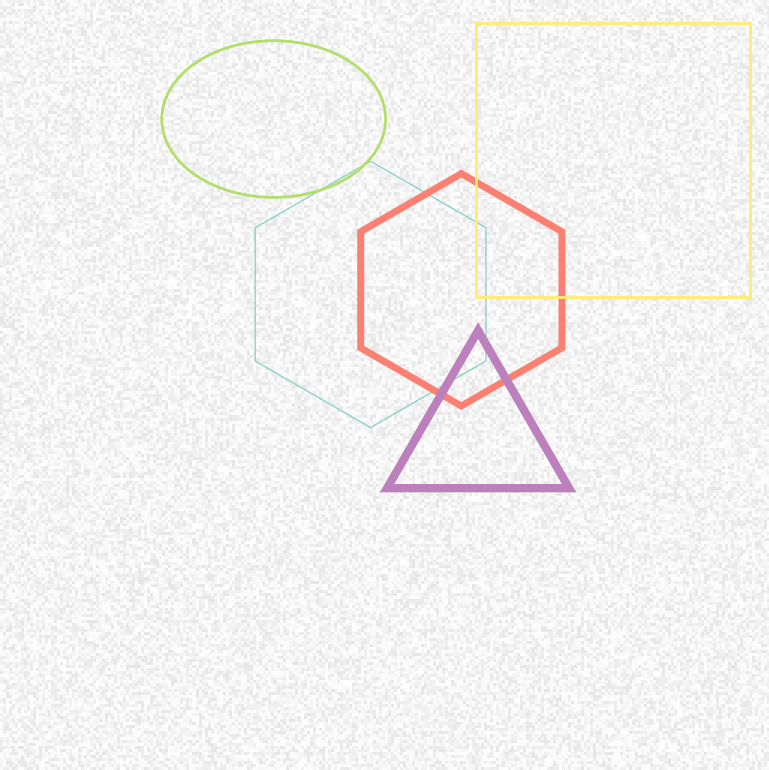[{"shape": "hexagon", "thickness": 0.5, "radius": 0.87, "center": [0.481, 0.618]}, {"shape": "hexagon", "thickness": 2.5, "radius": 0.75, "center": [0.599, 0.624]}, {"shape": "oval", "thickness": 1, "radius": 0.73, "center": [0.355, 0.845]}, {"shape": "triangle", "thickness": 3, "radius": 0.68, "center": [0.621, 0.434]}, {"shape": "square", "thickness": 1, "radius": 0.89, "center": [0.796, 0.792]}]